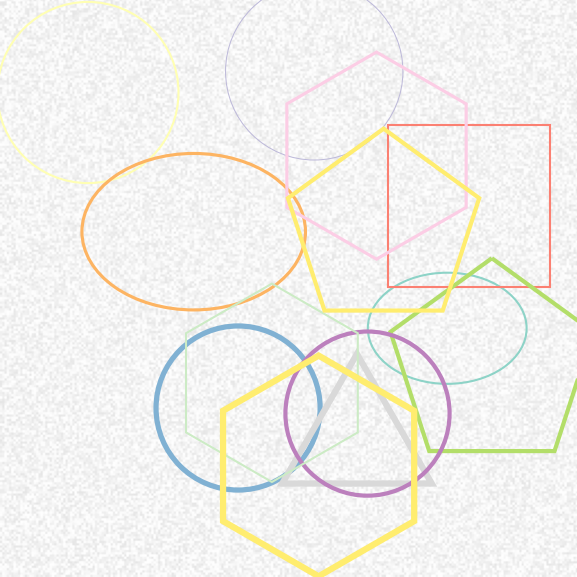[{"shape": "oval", "thickness": 1, "radius": 0.69, "center": [0.774, 0.431]}, {"shape": "circle", "thickness": 1, "radius": 0.78, "center": [0.152, 0.839]}, {"shape": "circle", "thickness": 0.5, "radius": 0.77, "center": [0.544, 0.876]}, {"shape": "square", "thickness": 1, "radius": 0.7, "center": [0.813, 0.642]}, {"shape": "circle", "thickness": 2.5, "radius": 0.71, "center": [0.412, 0.293]}, {"shape": "oval", "thickness": 1.5, "radius": 0.97, "center": [0.335, 0.598]}, {"shape": "pentagon", "thickness": 2, "radius": 0.92, "center": [0.852, 0.367]}, {"shape": "hexagon", "thickness": 1.5, "radius": 0.9, "center": [0.652, 0.73]}, {"shape": "triangle", "thickness": 3, "radius": 0.75, "center": [0.618, 0.237]}, {"shape": "circle", "thickness": 2, "radius": 0.71, "center": [0.636, 0.283]}, {"shape": "hexagon", "thickness": 1, "radius": 0.86, "center": [0.471, 0.336]}, {"shape": "pentagon", "thickness": 2, "radius": 0.87, "center": [0.664, 0.602]}, {"shape": "hexagon", "thickness": 3, "radius": 0.96, "center": [0.552, 0.192]}]